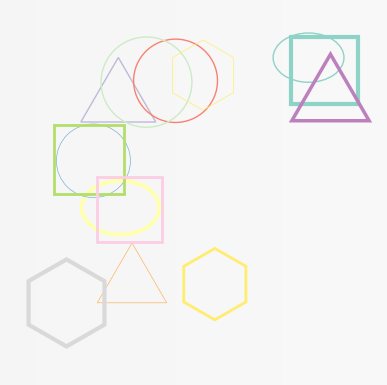[{"shape": "square", "thickness": 3, "radius": 0.43, "center": [0.838, 0.817]}, {"shape": "oval", "thickness": 1, "radius": 0.46, "center": [0.796, 0.85]}, {"shape": "oval", "thickness": 3, "radius": 0.5, "center": [0.311, 0.461]}, {"shape": "triangle", "thickness": 1, "radius": 0.56, "center": [0.305, 0.739]}, {"shape": "circle", "thickness": 1, "radius": 0.54, "center": [0.453, 0.79]}, {"shape": "circle", "thickness": 0.5, "radius": 0.48, "center": [0.241, 0.582]}, {"shape": "triangle", "thickness": 0.5, "radius": 0.52, "center": [0.341, 0.265]}, {"shape": "square", "thickness": 2, "radius": 0.45, "center": [0.23, 0.586]}, {"shape": "square", "thickness": 2, "radius": 0.42, "center": [0.334, 0.456]}, {"shape": "hexagon", "thickness": 3, "radius": 0.57, "center": [0.172, 0.213]}, {"shape": "triangle", "thickness": 2.5, "radius": 0.58, "center": [0.853, 0.744]}, {"shape": "circle", "thickness": 1, "radius": 0.59, "center": [0.378, 0.787]}, {"shape": "hexagon", "thickness": 0.5, "radius": 0.46, "center": [0.524, 0.805]}, {"shape": "hexagon", "thickness": 2, "radius": 0.46, "center": [0.554, 0.262]}]